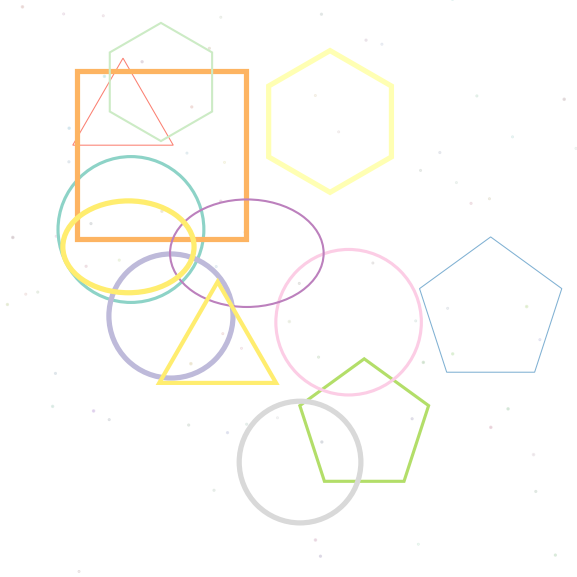[{"shape": "circle", "thickness": 1.5, "radius": 0.63, "center": [0.227, 0.602]}, {"shape": "hexagon", "thickness": 2.5, "radius": 0.61, "center": [0.572, 0.789]}, {"shape": "circle", "thickness": 2.5, "radius": 0.54, "center": [0.296, 0.452]}, {"shape": "triangle", "thickness": 0.5, "radius": 0.5, "center": [0.213, 0.798]}, {"shape": "pentagon", "thickness": 0.5, "radius": 0.65, "center": [0.85, 0.459]}, {"shape": "square", "thickness": 2.5, "radius": 0.73, "center": [0.28, 0.731]}, {"shape": "pentagon", "thickness": 1.5, "radius": 0.59, "center": [0.631, 0.261]}, {"shape": "circle", "thickness": 1.5, "radius": 0.63, "center": [0.604, 0.441]}, {"shape": "circle", "thickness": 2.5, "radius": 0.53, "center": [0.52, 0.199]}, {"shape": "oval", "thickness": 1, "radius": 0.66, "center": [0.427, 0.561]}, {"shape": "hexagon", "thickness": 1, "radius": 0.51, "center": [0.279, 0.857]}, {"shape": "oval", "thickness": 2.5, "radius": 0.57, "center": [0.222, 0.572]}, {"shape": "triangle", "thickness": 2, "radius": 0.58, "center": [0.377, 0.394]}]